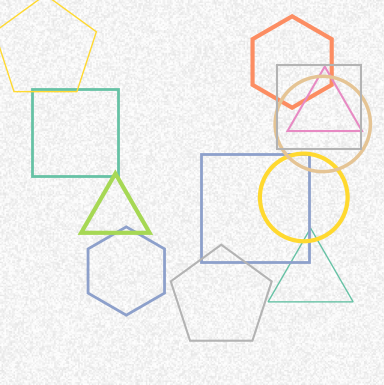[{"shape": "square", "thickness": 2, "radius": 0.56, "center": [0.195, 0.656]}, {"shape": "triangle", "thickness": 1, "radius": 0.64, "center": [0.807, 0.28]}, {"shape": "hexagon", "thickness": 3, "radius": 0.59, "center": [0.759, 0.839]}, {"shape": "square", "thickness": 2, "radius": 0.7, "center": [0.662, 0.46]}, {"shape": "hexagon", "thickness": 2, "radius": 0.57, "center": [0.328, 0.296]}, {"shape": "triangle", "thickness": 1.5, "radius": 0.56, "center": [0.844, 0.716]}, {"shape": "triangle", "thickness": 3, "radius": 0.51, "center": [0.3, 0.447]}, {"shape": "circle", "thickness": 3, "radius": 0.57, "center": [0.789, 0.487]}, {"shape": "pentagon", "thickness": 1, "radius": 0.7, "center": [0.118, 0.874]}, {"shape": "circle", "thickness": 2.5, "radius": 0.62, "center": [0.838, 0.678]}, {"shape": "square", "thickness": 1.5, "radius": 0.54, "center": [0.829, 0.722]}, {"shape": "pentagon", "thickness": 1.5, "radius": 0.69, "center": [0.575, 0.227]}]